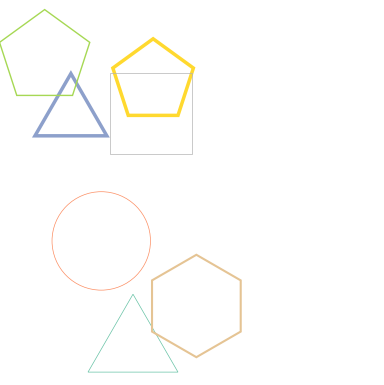[{"shape": "triangle", "thickness": 0.5, "radius": 0.67, "center": [0.345, 0.101]}, {"shape": "circle", "thickness": 0.5, "radius": 0.64, "center": [0.263, 0.374]}, {"shape": "triangle", "thickness": 2.5, "radius": 0.54, "center": [0.184, 0.701]}, {"shape": "pentagon", "thickness": 1, "radius": 0.62, "center": [0.116, 0.852]}, {"shape": "pentagon", "thickness": 2.5, "radius": 0.55, "center": [0.398, 0.789]}, {"shape": "hexagon", "thickness": 1.5, "radius": 0.66, "center": [0.51, 0.205]}, {"shape": "square", "thickness": 0.5, "radius": 0.53, "center": [0.392, 0.706]}]